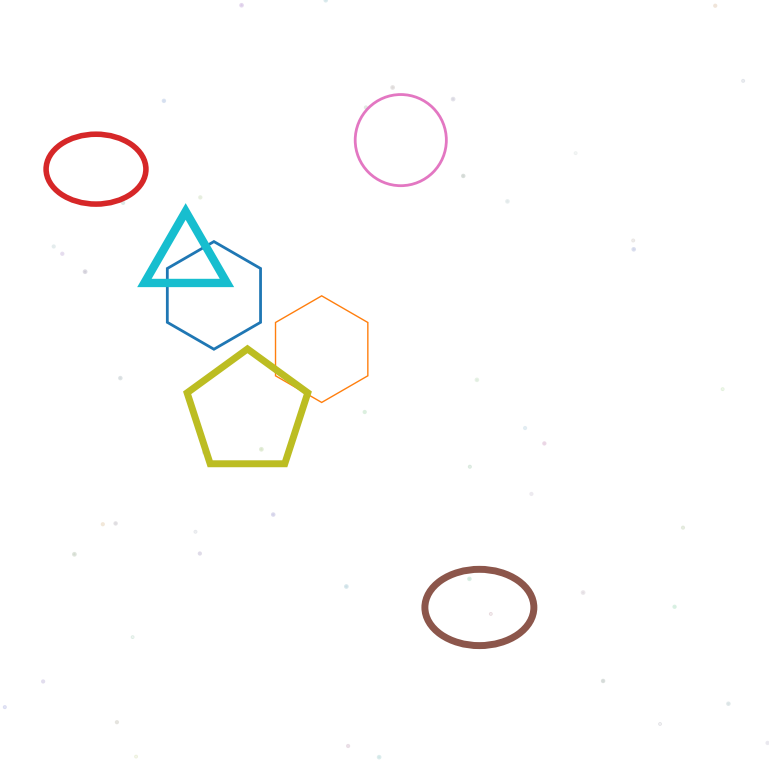[{"shape": "hexagon", "thickness": 1, "radius": 0.35, "center": [0.278, 0.616]}, {"shape": "hexagon", "thickness": 0.5, "radius": 0.35, "center": [0.418, 0.547]}, {"shape": "oval", "thickness": 2, "radius": 0.32, "center": [0.125, 0.78]}, {"shape": "oval", "thickness": 2.5, "radius": 0.35, "center": [0.623, 0.211]}, {"shape": "circle", "thickness": 1, "radius": 0.3, "center": [0.52, 0.818]}, {"shape": "pentagon", "thickness": 2.5, "radius": 0.41, "center": [0.321, 0.464]}, {"shape": "triangle", "thickness": 3, "radius": 0.31, "center": [0.241, 0.663]}]